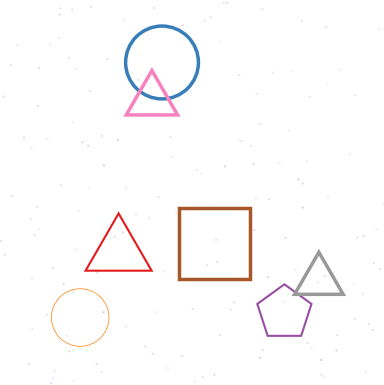[{"shape": "triangle", "thickness": 1.5, "radius": 0.5, "center": [0.308, 0.346]}, {"shape": "circle", "thickness": 2.5, "radius": 0.47, "center": [0.421, 0.838]}, {"shape": "pentagon", "thickness": 1.5, "radius": 0.37, "center": [0.739, 0.188]}, {"shape": "circle", "thickness": 0.5, "radius": 0.37, "center": [0.208, 0.175]}, {"shape": "square", "thickness": 2.5, "radius": 0.46, "center": [0.557, 0.367]}, {"shape": "triangle", "thickness": 2.5, "radius": 0.38, "center": [0.395, 0.74]}, {"shape": "triangle", "thickness": 2.5, "radius": 0.36, "center": [0.828, 0.272]}]